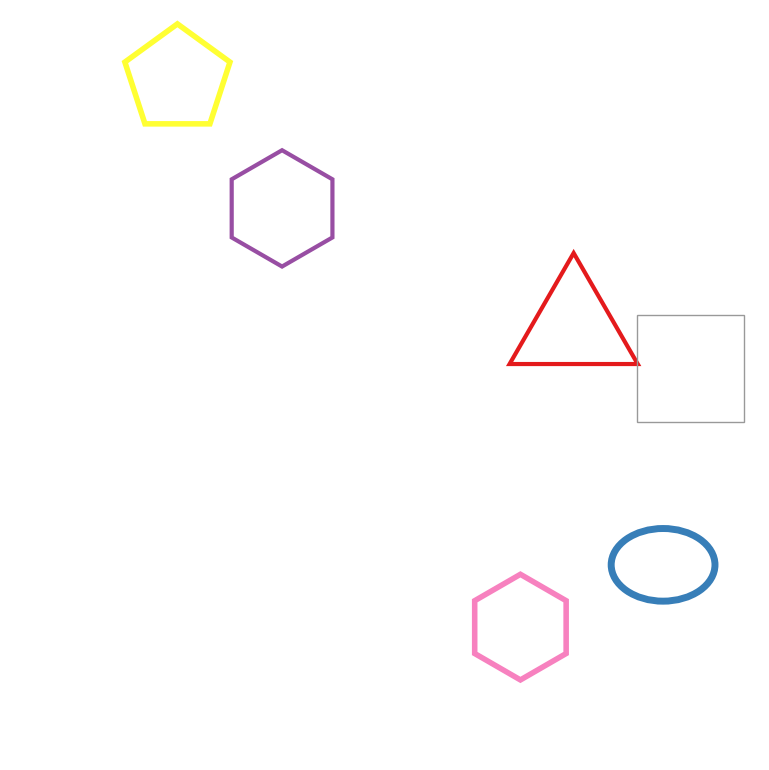[{"shape": "triangle", "thickness": 1.5, "radius": 0.48, "center": [0.745, 0.575]}, {"shape": "oval", "thickness": 2.5, "radius": 0.34, "center": [0.861, 0.266]}, {"shape": "hexagon", "thickness": 1.5, "radius": 0.38, "center": [0.366, 0.729]}, {"shape": "pentagon", "thickness": 2, "radius": 0.36, "center": [0.23, 0.897]}, {"shape": "hexagon", "thickness": 2, "radius": 0.34, "center": [0.676, 0.186]}, {"shape": "square", "thickness": 0.5, "radius": 0.35, "center": [0.897, 0.521]}]